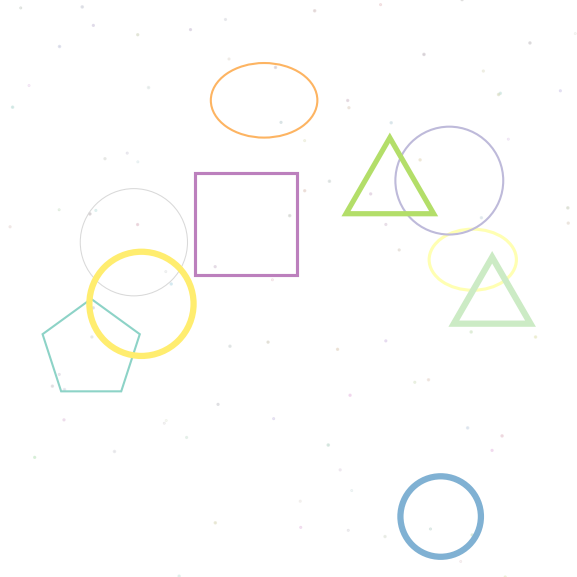[{"shape": "pentagon", "thickness": 1, "radius": 0.44, "center": [0.158, 0.393]}, {"shape": "oval", "thickness": 1.5, "radius": 0.38, "center": [0.819, 0.549]}, {"shape": "circle", "thickness": 1, "radius": 0.47, "center": [0.778, 0.686]}, {"shape": "circle", "thickness": 3, "radius": 0.35, "center": [0.763, 0.105]}, {"shape": "oval", "thickness": 1, "radius": 0.46, "center": [0.457, 0.825]}, {"shape": "triangle", "thickness": 2.5, "radius": 0.44, "center": [0.675, 0.673]}, {"shape": "circle", "thickness": 0.5, "radius": 0.46, "center": [0.232, 0.58]}, {"shape": "square", "thickness": 1.5, "radius": 0.44, "center": [0.426, 0.611]}, {"shape": "triangle", "thickness": 3, "radius": 0.38, "center": [0.852, 0.477]}, {"shape": "circle", "thickness": 3, "radius": 0.45, "center": [0.245, 0.473]}]